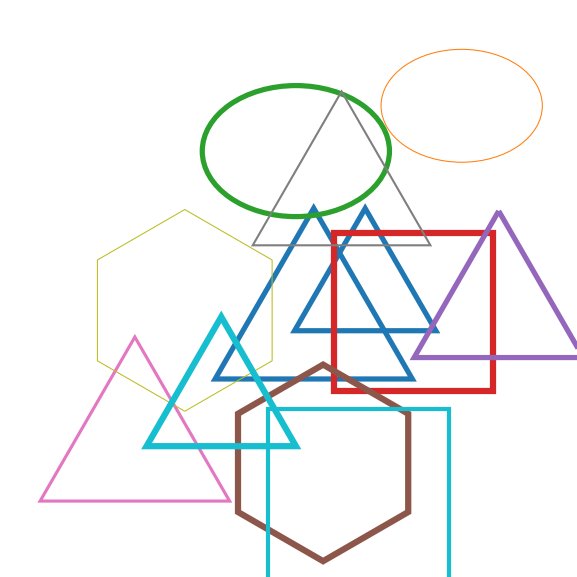[{"shape": "triangle", "thickness": 2.5, "radius": 0.99, "center": [0.543, 0.441]}, {"shape": "triangle", "thickness": 2.5, "radius": 0.71, "center": [0.632, 0.497]}, {"shape": "oval", "thickness": 0.5, "radius": 0.7, "center": [0.799, 0.816]}, {"shape": "oval", "thickness": 2.5, "radius": 0.81, "center": [0.512, 0.737]}, {"shape": "square", "thickness": 3, "radius": 0.69, "center": [0.716, 0.459]}, {"shape": "triangle", "thickness": 2.5, "radius": 0.85, "center": [0.864, 0.465]}, {"shape": "hexagon", "thickness": 3, "radius": 0.85, "center": [0.559, 0.198]}, {"shape": "triangle", "thickness": 1.5, "radius": 0.95, "center": [0.234, 0.226]}, {"shape": "triangle", "thickness": 1, "radius": 0.89, "center": [0.591, 0.663]}, {"shape": "hexagon", "thickness": 0.5, "radius": 0.87, "center": [0.32, 0.462]}, {"shape": "square", "thickness": 2, "radius": 0.78, "center": [0.621, 0.133]}, {"shape": "triangle", "thickness": 3, "radius": 0.75, "center": [0.383, 0.301]}]